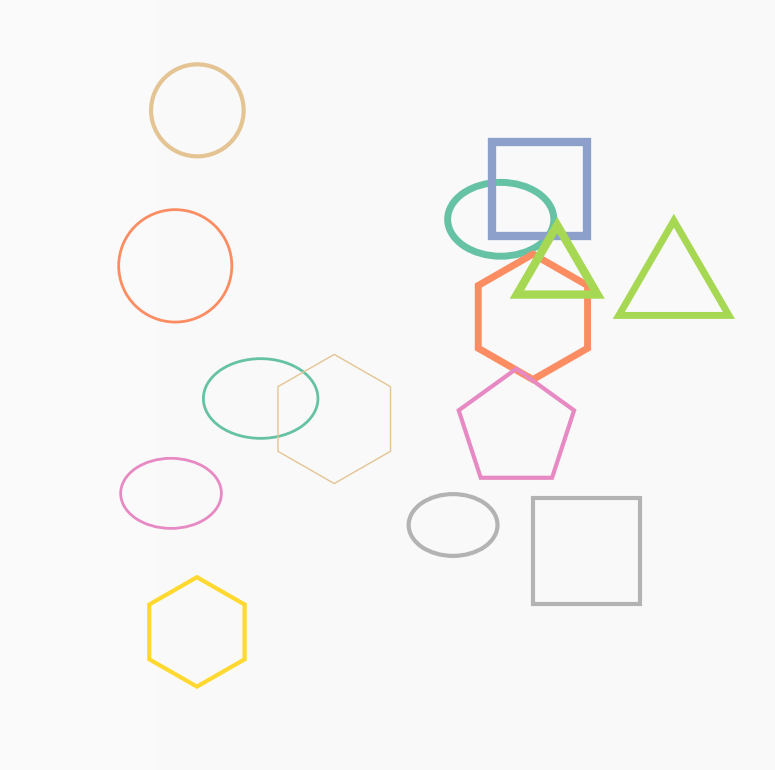[{"shape": "oval", "thickness": 1, "radius": 0.37, "center": [0.336, 0.482]}, {"shape": "oval", "thickness": 2.5, "radius": 0.34, "center": [0.646, 0.715]}, {"shape": "circle", "thickness": 1, "radius": 0.36, "center": [0.226, 0.655]}, {"shape": "hexagon", "thickness": 2.5, "radius": 0.41, "center": [0.688, 0.588]}, {"shape": "square", "thickness": 3, "radius": 0.31, "center": [0.696, 0.755]}, {"shape": "pentagon", "thickness": 1.5, "radius": 0.39, "center": [0.666, 0.443]}, {"shape": "oval", "thickness": 1, "radius": 0.33, "center": [0.221, 0.359]}, {"shape": "triangle", "thickness": 3, "radius": 0.3, "center": [0.719, 0.647]}, {"shape": "triangle", "thickness": 2.5, "radius": 0.41, "center": [0.87, 0.631]}, {"shape": "hexagon", "thickness": 1.5, "radius": 0.36, "center": [0.254, 0.179]}, {"shape": "hexagon", "thickness": 0.5, "radius": 0.42, "center": [0.431, 0.456]}, {"shape": "circle", "thickness": 1.5, "radius": 0.3, "center": [0.255, 0.857]}, {"shape": "square", "thickness": 1.5, "radius": 0.34, "center": [0.757, 0.284]}, {"shape": "oval", "thickness": 1.5, "radius": 0.29, "center": [0.585, 0.318]}]